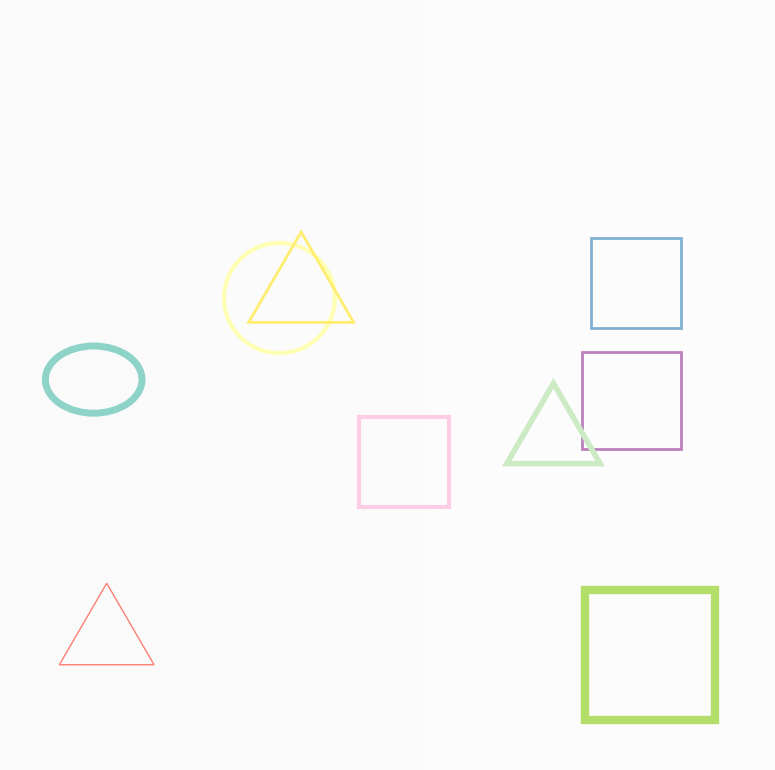[{"shape": "oval", "thickness": 2.5, "radius": 0.31, "center": [0.121, 0.507]}, {"shape": "circle", "thickness": 1.5, "radius": 0.36, "center": [0.361, 0.613]}, {"shape": "triangle", "thickness": 0.5, "radius": 0.35, "center": [0.138, 0.172]}, {"shape": "square", "thickness": 1, "radius": 0.29, "center": [0.821, 0.632]}, {"shape": "square", "thickness": 3, "radius": 0.42, "center": [0.839, 0.149]}, {"shape": "square", "thickness": 1.5, "radius": 0.29, "center": [0.522, 0.4]}, {"shape": "square", "thickness": 1, "radius": 0.32, "center": [0.815, 0.48]}, {"shape": "triangle", "thickness": 2, "radius": 0.35, "center": [0.714, 0.433]}, {"shape": "triangle", "thickness": 1, "radius": 0.39, "center": [0.389, 0.62]}]